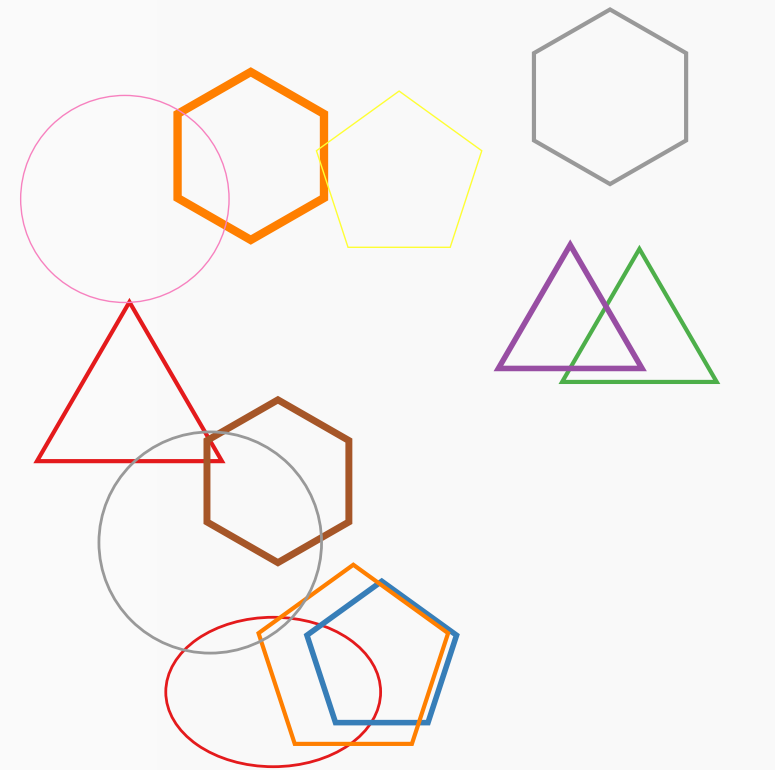[{"shape": "oval", "thickness": 1, "radius": 0.69, "center": [0.353, 0.101]}, {"shape": "triangle", "thickness": 1.5, "radius": 0.69, "center": [0.167, 0.47]}, {"shape": "pentagon", "thickness": 2, "radius": 0.51, "center": [0.493, 0.144]}, {"shape": "triangle", "thickness": 1.5, "radius": 0.58, "center": [0.825, 0.562]}, {"shape": "triangle", "thickness": 2, "radius": 0.53, "center": [0.736, 0.575]}, {"shape": "hexagon", "thickness": 3, "radius": 0.55, "center": [0.324, 0.797]}, {"shape": "pentagon", "thickness": 1.5, "radius": 0.64, "center": [0.456, 0.138]}, {"shape": "pentagon", "thickness": 0.5, "radius": 0.56, "center": [0.515, 0.77]}, {"shape": "hexagon", "thickness": 2.5, "radius": 0.53, "center": [0.359, 0.375]}, {"shape": "circle", "thickness": 0.5, "radius": 0.67, "center": [0.161, 0.742]}, {"shape": "circle", "thickness": 1, "radius": 0.72, "center": [0.271, 0.295]}, {"shape": "hexagon", "thickness": 1.5, "radius": 0.57, "center": [0.787, 0.874]}]